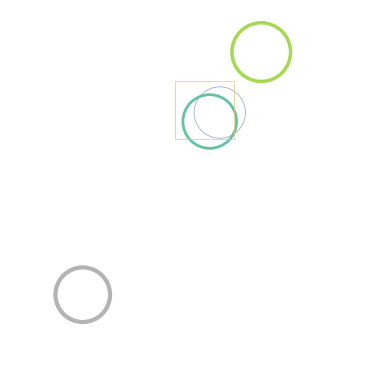[{"shape": "circle", "thickness": 2, "radius": 0.35, "center": [0.545, 0.684]}, {"shape": "circle", "thickness": 0.5, "radius": 0.33, "center": [0.571, 0.708]}, {"shape": "circle", "thickness": 2.5, "radius": 0.38, "center": [0.679, 0.865]}, {"shape": "square", "thickness": 0.5, "radius": 0.38, "center": [0.532, 0.714]}, {"shape": "circle", "thickness": 3, "radius": 0.35, "center": [0.215, 0.234]}]